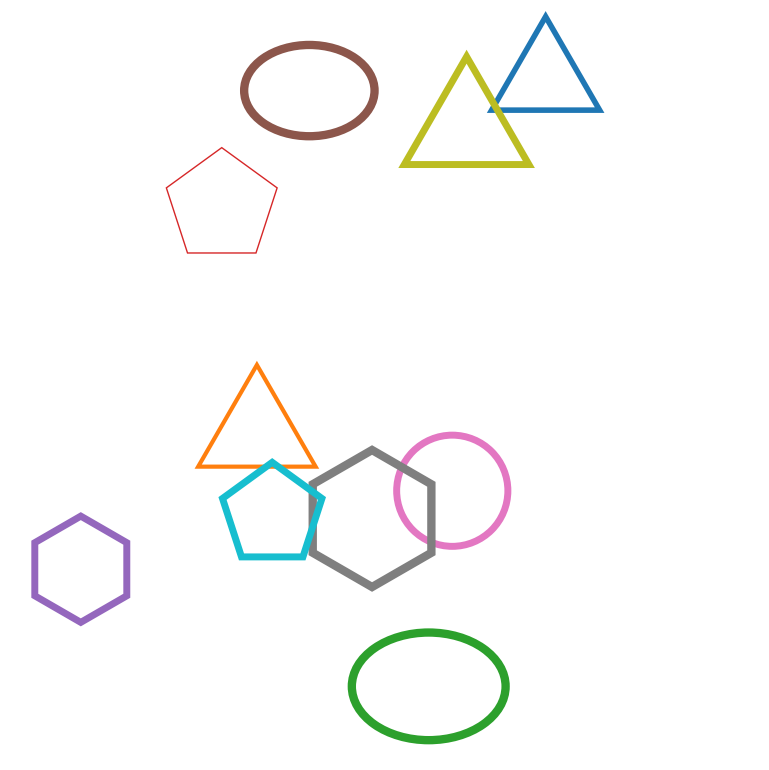[{"shape": "triangle", "thickness": 2, "radius": 0.4, "center": [0.709, 0.897]}, {"shape": "triangle", "thickness": 1.5, "radius": 0.44, "center": [0.334, 0.438]}, {"shape": "oval", "thickness": 3, "radius": 0.5, "center": [0.557, 0.109]}, {"shape": "pentagon", "thickness": 0.5, "radius": 0.38, "center": [0.288, 0.733]}, {"shape": "hexagon", "thickness": 2.5, "radius": 0.34, "center": [0.105, 0.261]}, {"shape": "oval", "thickness": 3, "radius": 0.42, "center": [0.402, 0.882]}, {"shape": "circle", "thickness": 2.5, "radius": 0.36, "center": [0.587, 0.363]}, {"shape": "hexagon", "thickness": 3, "radius": 0.44, "center": [0.483, 0.327]}, {"shape": "triangle", "thickness": 2.5, "radius": 0.47, "center": [0.606, 0.833]}, {"shape": "pentagon", "thickness": 2.5, "radius": 0.34, "center": [0.354, 0.332]}]